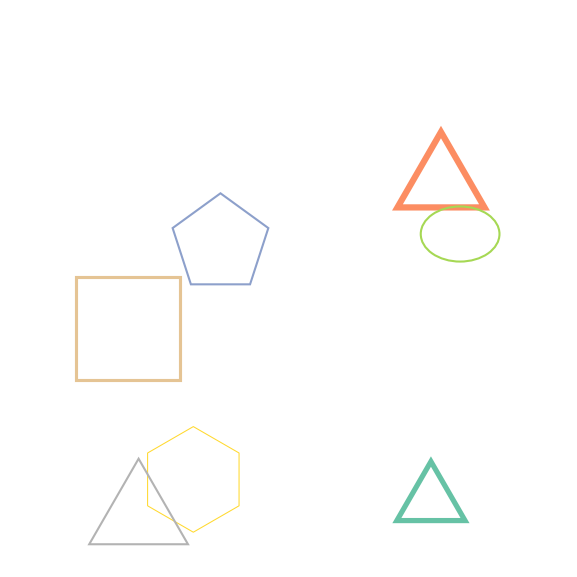[{"shape": "triangle", "thickness": 2.5, "radius": 0.34, "center": [0.746, 0.132]}, {"shape": "triangle", "thickness": 3, "radius": 0.44, "center": [0.764, 0.683]}, {"shape": "pentagon", "thickness": 1, "radius": 0.44, "center": [0.382, 0.577]}, {"shape": "oval", "thickness": 1, "radius": 0.34, "center": [0.797, 0.594]}, {"shape": "hexagon", "thickness": 0.5, "radius": 0.46, "center": [0.335, 0.169]}, {"shape": "square", "thickness": 1.5, "radius": 0.45, "center": [0.222, 0.431]}, {"shape": "triangle", "thickness": 1, "radius": 0.49, "center": [0.24, 0.106]}]